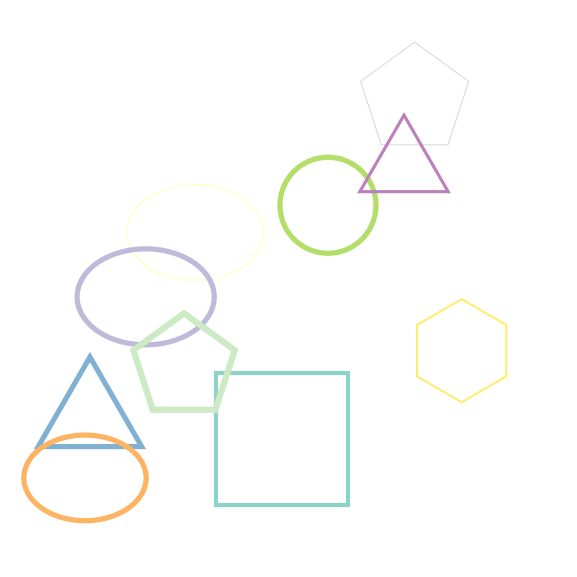[{"shape": "square", "thickness": 2, "radius": 0.57, "center": [0.488, 0.239]}, {"shape": "oval", "thickness": 0.5, "radius": 0.59, "center": [0.338, 0.597]}, {"shape": "oval", "thickness": 2.5, "radius": 0.59, "center": [0.252, 0.485]}, {"shape": "triangle", "thickness": 2.5, "radius": 0.52, "center": [0.156, 0.278]}, {"shape": "oval", "thickness": 2.5, "radius": 0.53, "center": [0.147, 0.172]}, {"shape": "circle", "thickness": 2.5, "radius": 0.42, "center": [0.568, 0.644]}, {"shape": "pentagon", "thickness": 0.5, "radius": 0.49, "center": [0.718, 0.828]}, {"shape": "triangle", "thickness": 1.5, "radius": 0.44, "center": [0.7, 0.711]}, {"shape": "pentagon", "thickness": 3, "radius": 0.46, "center": [0.319, 0.364]}, {"shape": "hexagon", "thickness": 1, "radius": 0.45, "center": [0.799, 0.392]}]